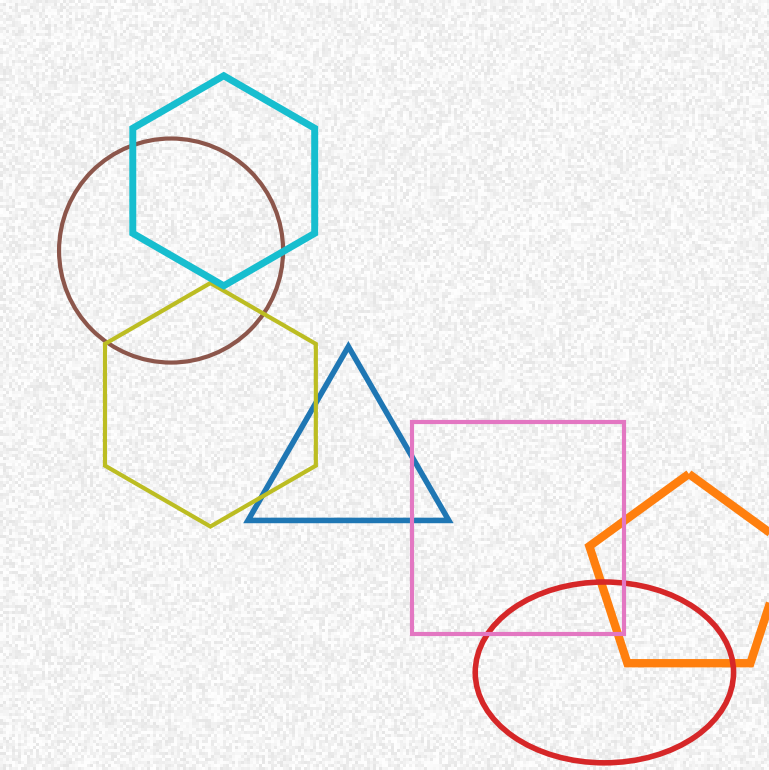[{"shape": "triangle", "thickness": 2, "radius": 0.75, "center": [0.452, 0.399]}, {"shape": "pentagon", "thickness": 3, "radius": 0.68, "center": [0.895, 0.249]}, {"shape": "oval", "thickness": 2, "radius": 0.84, "center": [0.785, 0.127]}, {"shape": "circle", "thickness": 1.5, "radius": 0.73, "center": [0.222, 0.675]}, {"shape": "square", "thickness": 1.5, "radius": 0.69, "center": [0.673, 0.315]}, {"shape": "hexagon", "thickness": 1.5, "radius": 0.79, "center": [0.273, 0.474]}, {"shape": "hexagon", "thickness": 2.5, "radius": 0.68, "center": [0.291, 0.765]}]